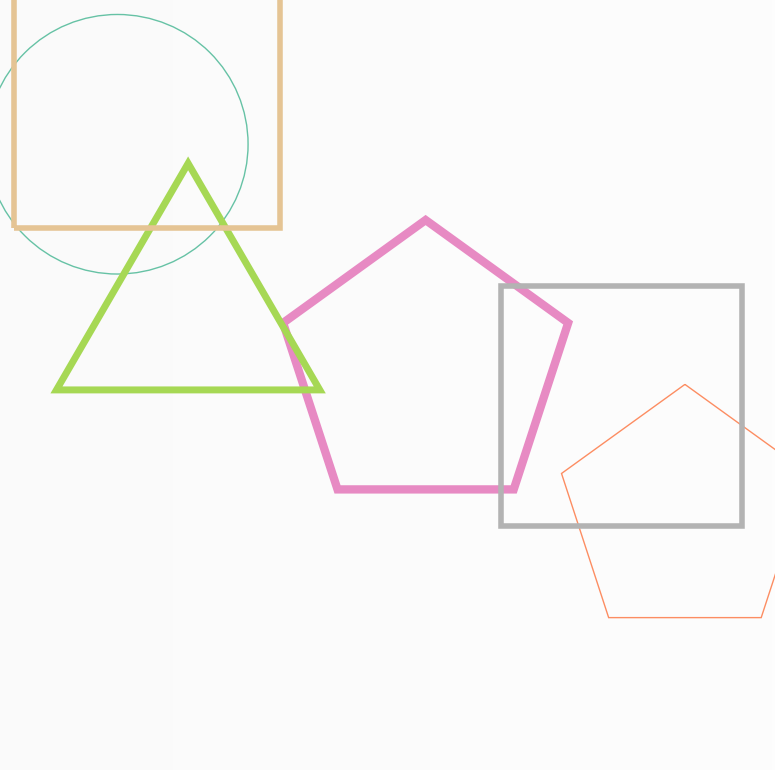[{"shape": "circle", "thickness": 0.5, "radius": 0.84, "center": [0.152, 0.813]}, {"shape": "pentagon", "thickness": 0.5, "radius": 0.84, "center": [0.884, 0.333]}, {"shape": "pentagon", "thickness": 3, "radius": 0.97, "center": [0.549, 0.521]}, {"shape": "triangle", "thickness": 2.5, "radius": 0.98, "center": [0.243, 0.592]}, {"shape": "square", "thickness": 2, "radius": 0.86, "center": [0.19, 0.876]}, {"shape": "square", "thickness": 2, "radius": 0.78, "center": [0.802, 0.473]}]